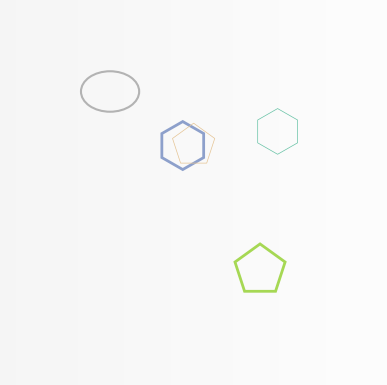[{"shape": "hexagon", "thickness": 0.5, "radius": 0.3, "center": [0.716, 0.659]}, {"shape": "hexagon", "thickness": 2, "radius": 0.31, "center": [0.472, 0.622]}, {"shape": "pentagon", "thickness": 2, "radius": 0.34, "center": [0.671, 0.298]}, {"shape": "pentagon", "thickness": 0.5, "radius": 0.29, "center": [0.5, 0.623]}, {"shape": "oval", "thickness": 1.5, "radius": 0.38, "center": [0.284, 0.762]}]